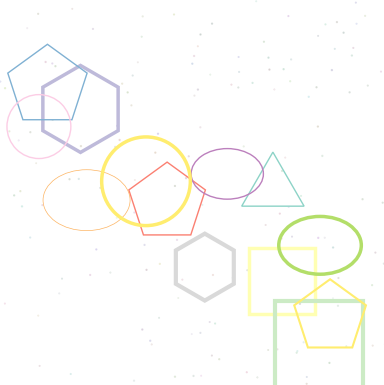[{"shape": "triangle", "thickness": 1, "radius": 0.47, "center": [0.709, 0.511]}, {"shape": "square", "thickness": 2.5, "radius": 0.43, "center": [0.732, 0.271]}, {"shape": "hexagon", "thickness": 2.5, "radius": 0.56, "center": [0.209, 0.717]}, {"shape": "pentagon", "thickness": 1, "radius": 0.52, "center": [0.434, 0.474]}, {"shape": "pentagon", "thickness": 1, "radius": 0.54, "center": [0.123, 0.777]}, {"shape": "oval", "thickness": 0.5, "radius": 0.57, "center": [0.225, 0.48]}, {"shape": "oval", "thickness": 2.5, "radius": 0.54, "center": [0.831, 0.363]}, {"shape": "circle", "thickness": 1, "radius": 0.41, "center": [0.101, 0.671]}, {"shape": "hexagon", "thickness": 3, "radius": 0.43, "center": [0.532, 0.306]}, {"shape": "oval", "thickness": 1, "radius": 0.47, "center": [0.59, 0.548]}, {"shape": "square", "thickness": 3, "radius": 0.57, "center": [0.829, 0.105]}, {"shape": "pentagon", "thickness": 1.5, "radius": 0.49, "center": [0.857, 0.177]}, {"shape": "circle", "thickness": 2.5, "radius": 0.58, "center": [0.379, 0.529]}]